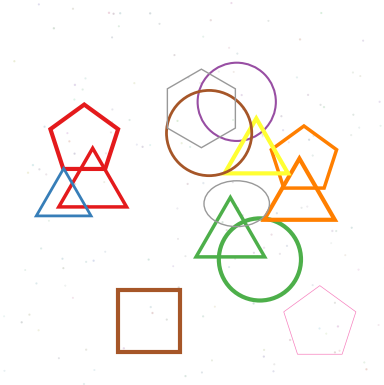[{"shape": "triangle", "thickness": 2.5, "radius": 0.51, "center": [0.241, 0.513]}, {"shape": "pentagon", "thickness": 3, "radius": 0.46, "center": [0.219, 0.636]}, {"shape": "triangle", "thickness": 2, "radius": 0.41, "center": [0.165, 0.48]}, {"shape": "circle", "thickness": 3, "radius": 0.53, "center": [0.675, 0.326]}, {"shape": "triangle", "thickness": 2.5, "radius": 0.51, "center": [0.598, 0.384]}, {"shape": "circle", "thickness": 1.5, "radius": 0.51, "center": [0.615, 0.736]}, {"shape": "pentagon", "thickness": 2.5, "radius": 0.45, "center": [0.789, 0.584]}, {"shape": "triangle", "thickness": 3, "radius": 0.53, "center": [0.778, 0.482]}, {"shape": "triangle", "thickness": 3, "radius": 0.48, "center": [0.666, 0.597]}, {"shape": "square", "thickness": 3, "radius": 0.4, "center": [0.388, 0.166]}, {"shape": "circle", "thickness": 2, "radius": 0.55, "center": [0.543, 0.654]}, {"shape": "pentagon", "thickness": 0.5, "radius": 0.49, "center": [0.831, 0.16]}, {"shape": "hexagon", "thickness": 1, "radius": 0.51, "center": [0.523, 0.718]}, {"shape": "oval", "thickness": 1, "radius": 0.43, "center": [0.615, 0.471]}]